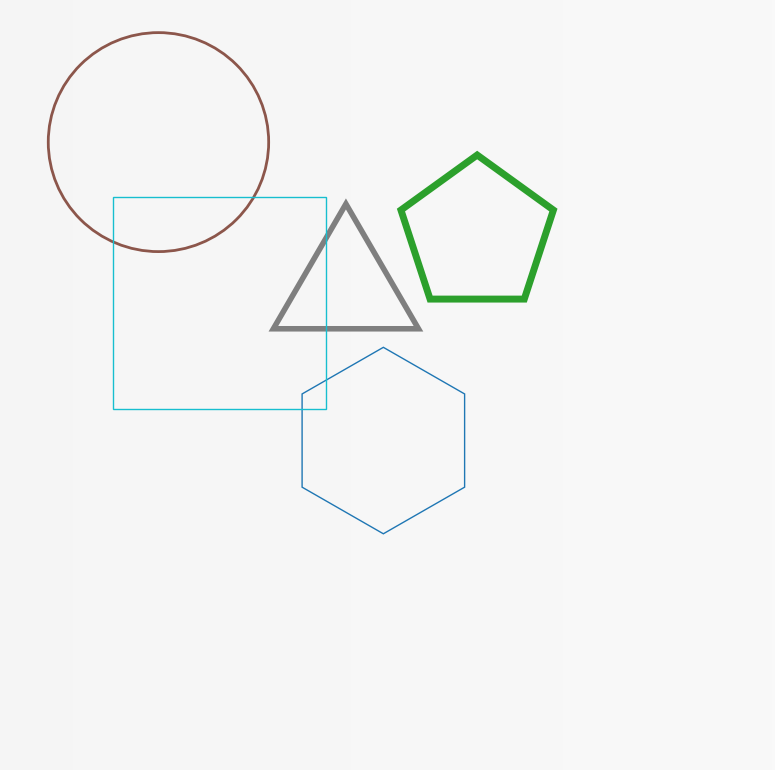[{"shape": "hexagon", "thickness": 0.5, "radius": 0.61, "center": [0.495, 0.428]}, {"shape": "pentagon", "thickness": 2.5, "radius": 0.52, "center": [0.616, 0.695]}, {"shape": "circle", "thickness": 1, "radius": 0.71, "center": [0.204, 0.815]}, {"shape": "triangle", "thickness": 2, "radius": 0.54, "center": [0.446, 0.627]}, {"shape": "square", "thickness": 0.5, "radius": 0.69, "center": [0.283, 0.607]}]